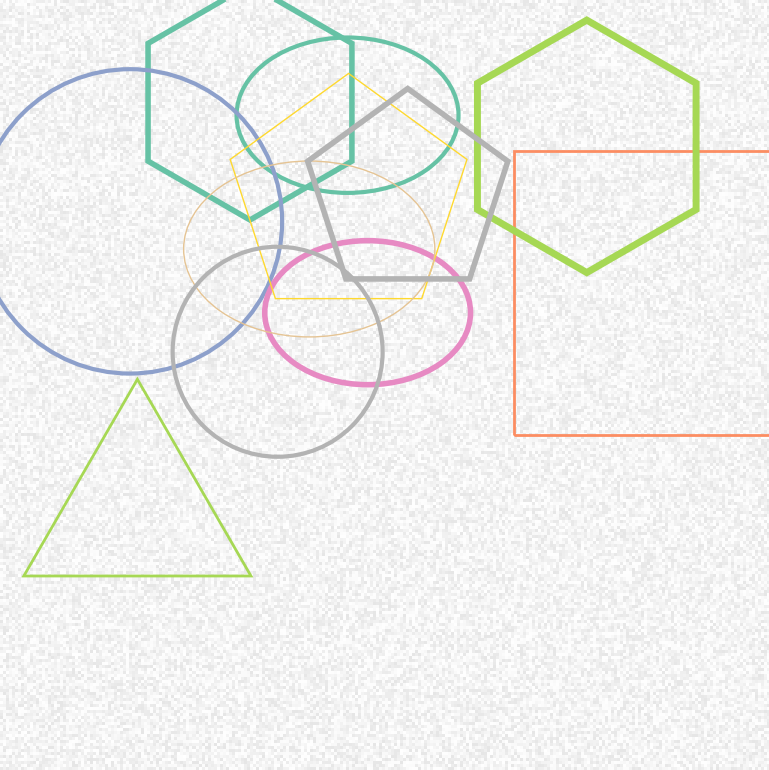[{"shape": "oval", "thickness": 1.5, "radius": 0.72, "center": [0.451, 0.85]}, {"shape": "hexagon", "thickness": 2, "radius": 0.76, "center": [0.325, 0.867]}, {"shape": "square", "thickness": 1, "radius": 0.92, "center": [0.852, 0.62]}, {"shape": "circle", "thickness": 1.5, "radius": 0.99, "center": [0.169, 0.713]}, {"shape": "oval", "thickness": 2, "radius": 0.67, "center": [0.477, 0.594]}, {"shape": "hexagon", "thickness": 2.5, "radius": 0.82, "center": [0.762, 0.81]}, {"shape": "triangle", "thickness": 1, "radius": 0.85, "center": [0.178, 0.337]}, {"shape": "pentagon", "thickness": 0.5, "radius": 0.81, "center": [0.453, 0.743]}, {"shape": "oval", "thickness": 0.5, "radius": 0.82, "center": [0.402, 0.677]}, {"shape": "circle", "thickness": 1.5, "radius": 0.68, "center": [0.361, 0.543]}, {"shape": "pentagon", "thickness": 2, "radius": 0.68, "center": [0.53, 0.748]}]